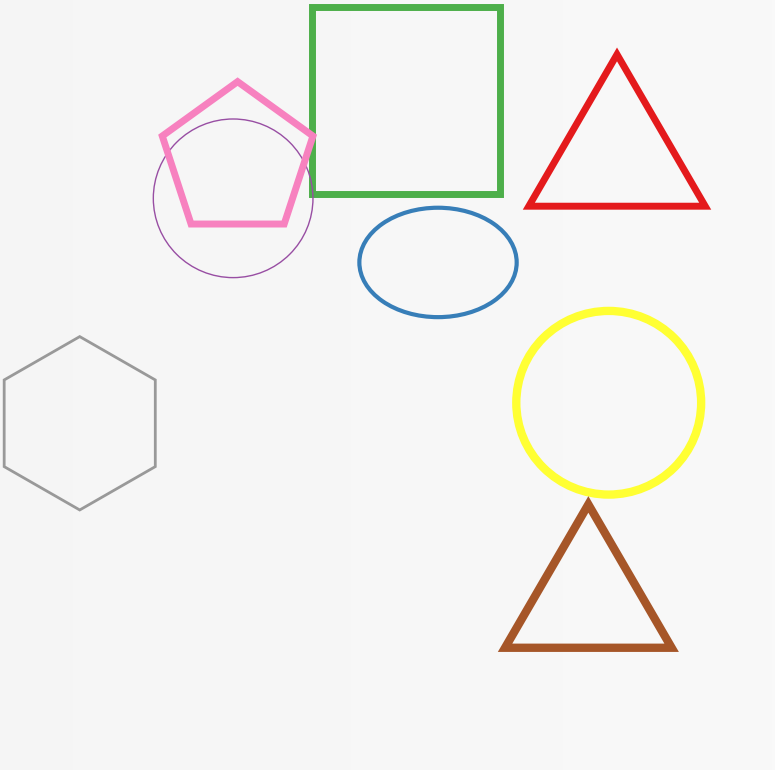[{"shape": "triangle", "thickness": 2.5, "radius": 0.66, "center": [0.796, 0.798]}, {"shape": "oval", "thickness": 1.5, "radius": 0.51, "center": [0.565, 0.659]}, {"shape": "square", "thickness": 2.5, "radius": 0.61, "center": [0.524, 0.87]}, {"shape": "circle", "thickness": 0.5, "radius": 0.52, "center": [0.301, 0.742]}, {"shape": "circle", "thickness": 3, "radius": 0.6, "center": [0.785, 0.477]}, {"shape": "triangle", "thickness": 3, "radius": 0.62, "center": [0.759, 0.221]}, {"shape": "pentagon", "thickness": 2.5, "radius": 0.51, "center": [0.307, 0.792]}, {"shape": "hexagon", "thickness": 1, "radius": 0.56, "center": [0.103, 0.45]}]